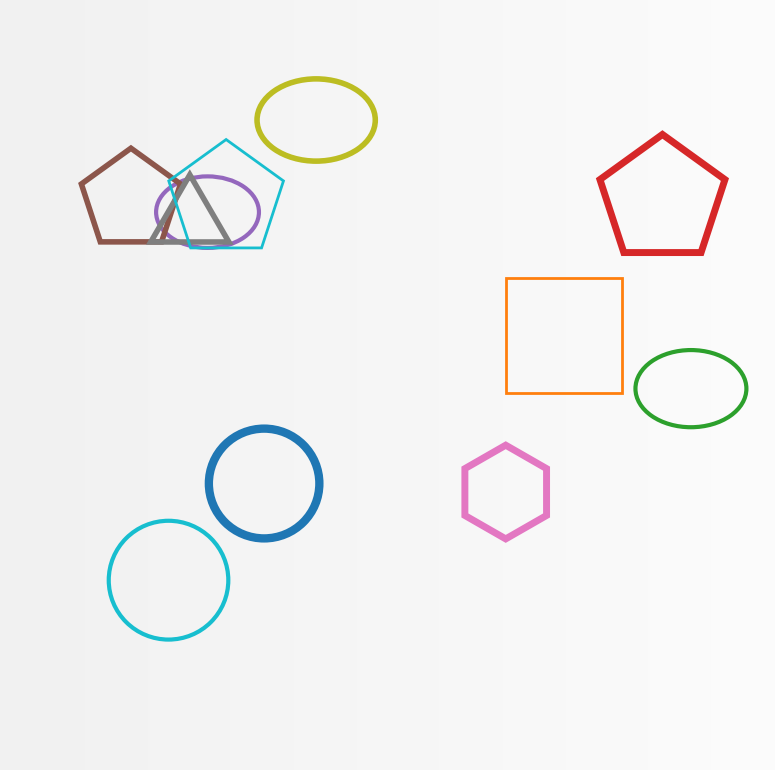[{"shape": "circle", "thickness": 3, "radius": 0.36, "center": [0.341, 0.372]}, {"shape": "square", "thickness": 1, "radius": 0.37, "center": [0.728, 0.564]}, {"shape": "oval", "thickness": 1.5, "radius": 0.36, "center": [0.892, 0.495]}, {"shape": "pentagon", "thickness": 2.5, "radius": 0.42, "center": [0.855, 0.741]}, {"shape": "oval", "thickness": 1.5, "radius": 0.33, "center": [0.268, 0.724]}, {"shape": "pentagon", "thickness": 2, "radius": 0.34, "center": [0.169, 0.74]}, {"shape": "hexagon", "thickness": 2.5, "radius": 0.3, "center": [0.653, 0.361]}, {"shape": "triangle", "thickness": 2, "radius": 0.29, "center": [0.245, 0.715]}, {"shape": "oval", "thickness": 2, "radius": 0.38, "center": [0.408, 0.844]}, {"shape": "circle", "thickness": 1.5, "radius": 0.39, "center": [0.217, 0.247]}, {"shape": "pentagon", "thickness": 1, "radius": 0.39, "center": [0.292, 0.741]}]